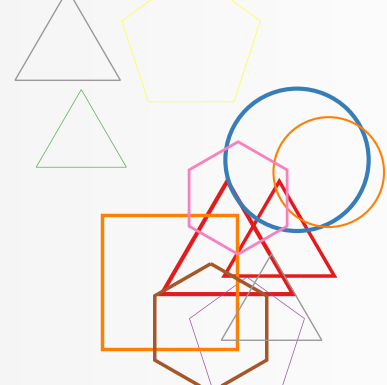[{"shape": "triangle", "thickness": 2.5, "radius": 0.82, "center": [0.721, 0.365]}, {"shape": "triangle", "thickness": 3, "radius": 0.98, "center": [0.587, 0.334]}, {"shape": "circle", "thickness": 3, "radius": 0.92, "center": [0.766, 0.585]}, {"shape": "triangle", "thickness": 0.5, "radius": 0.67, "center": [0.21, 0.633]}, {"shape": "pentagon", "thickness": 0.5, "radius": 0.78, "center": [0.637, 0.124]}, {"shape": "circle", "thickness": 1.5, "radius": 0.71, "center": [0.848, 0.553]}, {"shape": "square", "thickness": 2.5, "radius": 0.87, "center": [0.437, 0.267]}, {"shape": "pentagon", "thickness": 0.5, "radius": 0.94, "center": [0.493, 0.887]}, {"shape": "hexagon", "thickness": 2.5, "radius": 0.83, "center": [0.544, 0.148]}, {"shape": "hexagon", "thickness": 2, "radius": 0.73, "center": [0.614, 0.486]}, {"shape": "triangle", "thickness": 1, "radius": 0.75, "center": [0.701, 0.191]}, {"shape": "triangle", "thickness": 1, "radius": 0.79, "center": [0.175, 0.87]}]